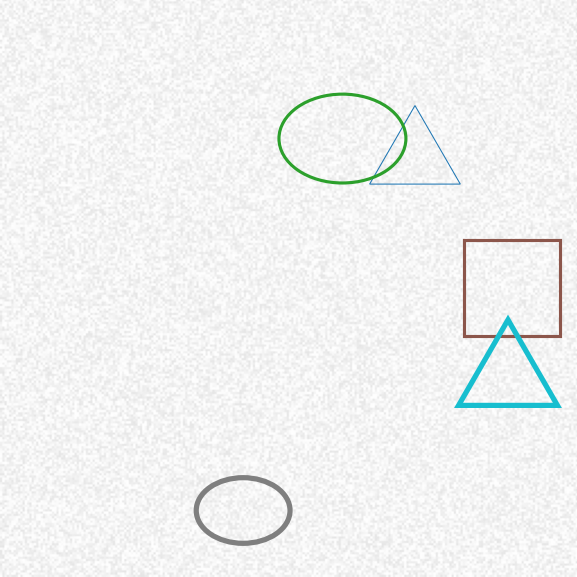[{"shape": "triangle", "thickness": 0.5, "radius": 0.45, "center": [0.719, 0.726]}, {"shape": "oval", "thickness": 1.5, "radius": 0.55, "center": [0.593, 0.759]}, {"shape": "square", "thickness": 1.5, "radius": 0.42, "center": [0.886, 0.5]}, {"shape": "oval", "thickness": 2.5, "radius": 0.41, "center": [0.421, 0.115]}, {"shape": "triangle", "thickness": 2.5, "radius": 0.49, "center": [0.88, 0.347]}]